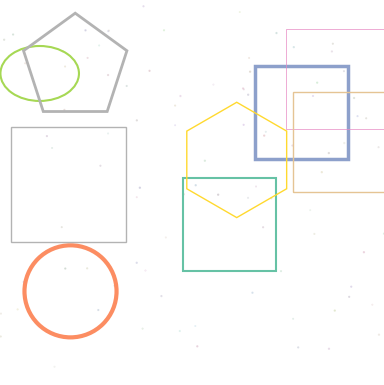[{"shape": "square", "thickness": 1.5, "radius": 0.61, "center": [0.596, 0.417]}, {"shape": "circle", "thickness": 3, "radius": 0.6, "center": [0.183, 0.243]}, {"shape": "square", "thickness": 2.5, "radius": 0.6, "center": [0.784, 0.707]}, {"shape": "square", "thickness": 0.5, "radius": 0.65, "center": [0.874, 0.795]}, {"shape": "oval", "thickness": 1.5, "radius": 0.51, "center": [0.103, 0.809]}, {"shape": "hexagon", "thickness": 1, "radius": 0.75, "center": [0.615, 0.585]}, {"shape": "square", "thickness": 1, "radius": 0.65, "center": [0.89, 0.631]}, {"shape": "square", "thickness": 1, "radius": 0.75, "center": [0.178, 0.521]}, {"shape": "pentagon", "thickness": 2, "radius": 0.71, "center": [0.195, 0.825]}]